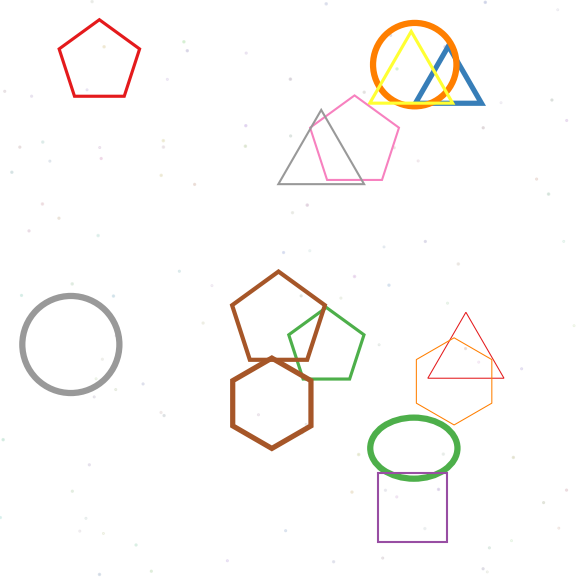[{"shape": "pentagon", "thickness": 1.5, "radius": 0.37, "center": [0.172, 0.892]}, {"shape": "triangle", "thickness": 0.5, "radius": 0.38, "center": [0.807, 0.382]}, {"shape": "triangle", "thickness": 2.5, "radius": 0.33, "center": [0.777, 0.853]}, {"shape": "oval", "thickness": 3, "radius": 0.38, "center": [0.717, 0.223]}, {"shape": "pentagon", "thickness": 1.5, "radius": 0.34, "center": [0.565, 0.398]}, {"shape": "square", "thickness": 1, "radius": 0.3, "center": [0.714, 0.121]}, {"shape": "hexagon", "thickness": 0.5, "radius": 0.38, "center": [0.786, 0.339]}, {"shape": "circle", "thickness": 3, "radius": 0.36, "center": [0.718, 0.887]}, {"shape": "triangle", "thickness": 1.5, "radius": 0.41, "center": [0.712, 0.862]}, {"shape": "hexagon", "thickness": 2.5, "radius": 0.39, "center": [0.471, 0.301]}, {"shape": "pentagon", "thickness": 2, "radius": 0.42, "center": [0.482, 0.444]}, {"shape": "pentagon", "thickness": 1, "radius": 0.4, "center": [0.614, 0.753]}, {"shape": "circle", "thickness": 3, "radius": 0.42, "center": [0.123, 0.403]}, {"shape": "triangle", "thickness": 1, "radius": 0.43, "center": [0.556, 0.723]}]